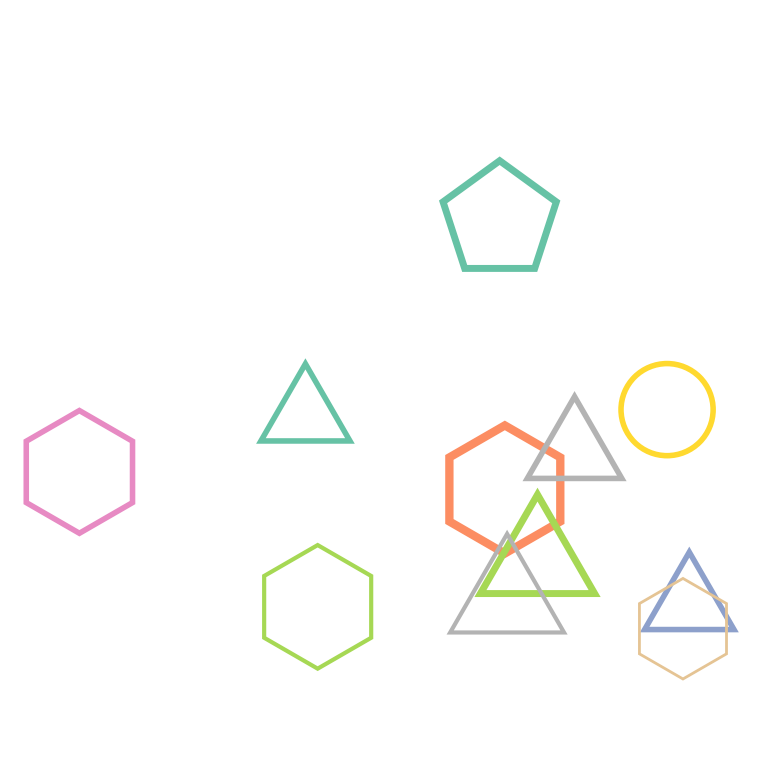[{"shape": "pentagon", "thickness": 2.5, "radius": 0.39, "center": [0.649, 0.714]}, {"shape": "triangle", "thickness": 2, "radius": 0.33, "center": [0.397, 0.461]}, {"shape": "hexagon", "thickness": 3, "radius": 0.42, "center": [0.656, 0.364]}, {"shape": "triangle", "thickness": 2, "radius": 0.34, "center": [0.895, 0.216]}, {"shape": "hexagon", "thickness": 2, "radius": 0.4, "center": [0.103, 0.387]}, {"shape": "hexagon", "thickness": 1.5, "radius": 0.4, "center": [0.413, 0.212]}, {"shape": "triangle", "thickness": 2.5, "radius": 0.43, "center": [0.698, 0.272]}, {"shape": "circle", "thickness": 2, "radius": 0.3, "center": [0.866, 0.468]}, {"shape": "hexagon", "thickness": 1, "radius": 0.33, "center": [0.887, 0.183]}, {"shape": "triangle", "thickness": 1.5, "radius": 0.43, "center": [0.659, 0.221]}, {"shape": "triangle", "thickness": 2, "radius": 0.35, "center": [0.746, 0.414]}]